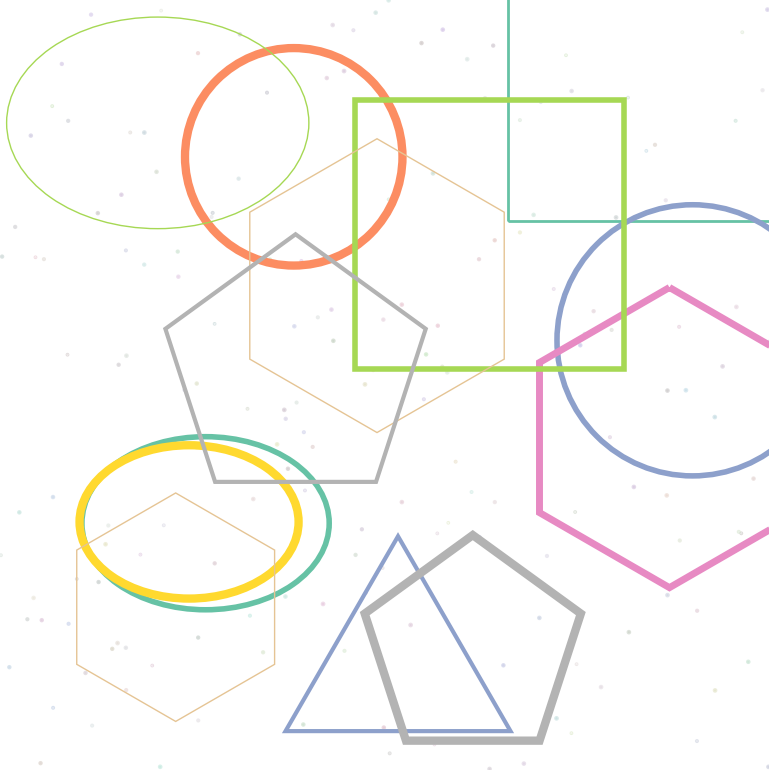[{"shape": "oval", "thickness": 2, "radius": 0.8, "center": [0.267, 0.32]}, {"shape": "square", "thickness": 1, "radius": 0.88, "center": [0.836, 0.889]}, {"shape": "circle", "thickness": 3, "radius": 0.71, "center": [0.381, 0.796]}, {"shape": "triangle", "thickness": 1.5, "radius": 0.84, "center": [0.517, 0.135]}, {"shape": "circle", "thickness": 2, "radius": 0.88, "center": [0.899, 0.558]}, {"shape": "hexagon", "thickness": 2.5, "radius": 0.97, "center": [0.869, 0.432]}, {"shape": "square", "thickness": 2, "radius": 0.87, "center": [0.635, 0.695]}, {"shape": "oval", "thickness": 0.5, "radius": 0.98, "center": [0.205, 0.84]}, {"shape": "oval", "thickness": 3, "radius": 0.71, "center": [0.246, 0.322]}, {"shape": "hexagon", "thickness": 0.5, "radius": 0.95, "center": [0.49, 0.629]}, {"shape": "hexagon", "thickness": 0.5, "radius": 0.74, "center": [0.228, 0.211]}, {"shape": "pentagon", "thickness": 3, "radius": 0.74, "center": [0.614, 0.158]}, {"shape": "pentagon", "thickness": 1.5, "radius": 0.89, "center": [0.384, 0.518]}]